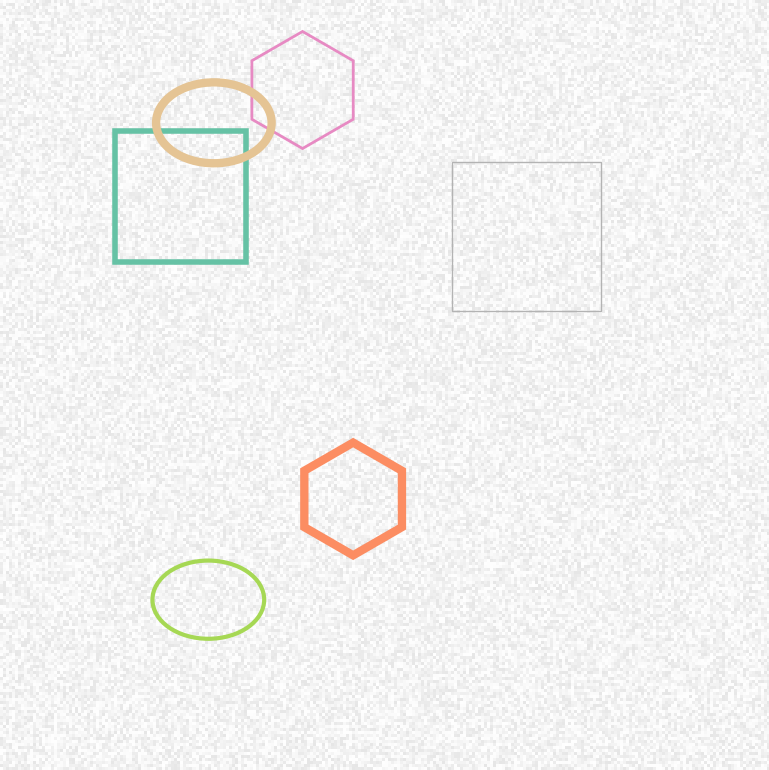[{"shape": "square", "thickness": 2, "radius": 0.43, "center": [0.234, 0.745]}, {"shape": "hexagon", "thickness": 3, "radius": 0.37, "center": [0.459, 0.352]}, {"shape": "hexagon", "thickness": 1, "radius": 0.38, "center": [0.393, 0.883]}, {"shape": "oval", "thickness": 1.5, "radius": 0.36, "center": [0.271, 0.221]}, {"shape": "oval", "thickness": 3, "radius": 0.38, "center": [0.278, 0.841]}, {"shape": "square", "thickness": 0.5, "radius": 0.48, "center": [0.684, 0.693]}]